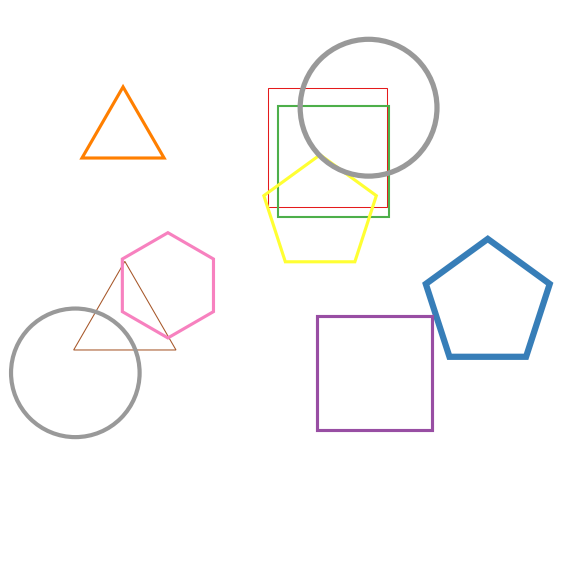[{"shape": "square", "thickness": 0.5, "radius": 0.52, "center": [0.567, 0.743]}, {"shape": "pentagon", "thickness": 3, "radius": 0.56, "center": [0.845, 0.473]}, {"shape": "square", "thickness": 1, "radius": 0.48, "center": [0.577, 0.72]}, {"shape": "square", "thickness": 1.5, "radius": 0.5, "center": [0.648, 0.353]}, {"shape": "triangle", "thickness": 1.5, "radius": 0.41, "center": [0.213, 0.767]}, {"shape": "pentagon", "thickness": 1.5, "radius": 0.51, "center": [0.554, 0.629]}, {"shape": "triangle", "thickness": 0.5, "radius": 0.51, "center": [0.216, 0.444]}, {"shape": "hexagon", "thickness": 1.5, "radius": 0.46, "center": [0.291, 0.505]}, {"shape": "circle", "thickness": 2, "radius": 0.56, "center": [0.13, 0.354]}, {"shape": "circle", "thickness": 2.5, "radius": 0.59, "center": [0.638, 0.813]}]